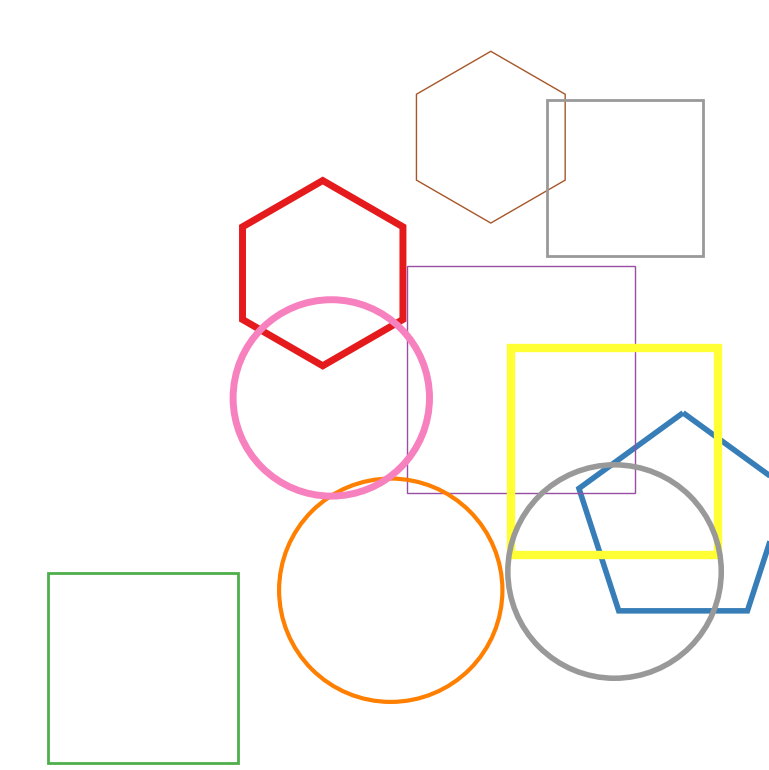[{"shape": "hexagon", "thickness": 2.5, "radius": 0.6, "center": [0.419, 0.645]}, {"shape": "pentagon", "thickness": 2, "radius": 0.71, "center": [0.887, 0.322]}, {"shape": "square", "thickness": 1, "radius": 0.62, "center": [0.186, 0.132]}, {"shape": "square", "thickness": 0.5, "radius": 0.74, "center": [0.677, 0.508]}, {"shape": "circle", "thickness": 1.5, "radius": 0.73, "center": [0.507, 0.233]}, {"shape": "square", "thickness": 3, "radius": 0.67, "center": [0.798, 0.413]}, {"shape": "hexagon", "thickness": 0.5, "radius": 0.56, "center": [0.637, 0.822]}, {"shape": "circle", "thickness": 2.5, "radius": 0.64, "center": [0.43, 0.483]}, {"shape": "circle", "thickness": 2, "radius": 0.69, "center": [0.798, 0.258]}, {"shape": "square", "thickness": 1, "radius": 0.51, "center": [0.811, 0.769]}]